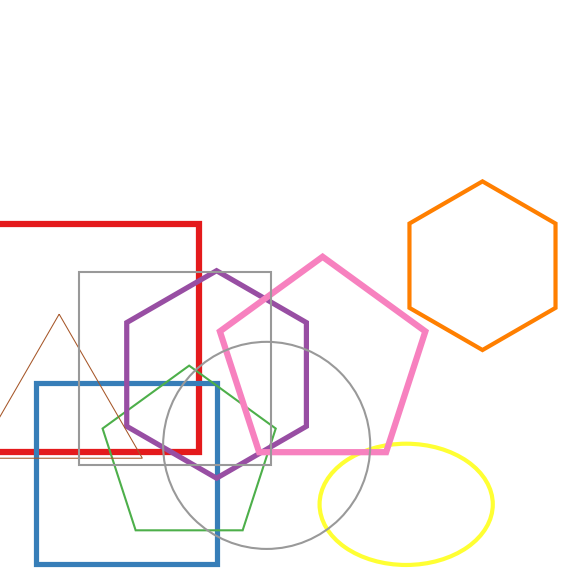[{"shape": "square", "thickness": 3, "radius": 0.98, "center": [0.148, 0.414]}, {"shape": "square", "thickness": 2.5, "radius": 0.78, "center": [0.219, 0.179]}, {"shape": "pentagon", "thickness": 1, "radius": 0.79, "center": [0.328, 0.208]}, {"shape": "hexagon", "thickness": 2.5, "radius": 0.9, "center": [0.375, 0.351]}, {"shape": "hexagon", "thickness": 2, "radius": 0.73, "center": [0.835, 0.539]}, {"shape": "oval", "thickness": 2, "radius": 0.75, "center": [0.703, 0.126]}, {"shape": "triangle", "thickness": 0.5, "radius": 0.83, "center": [0.102, 0.289]}, {"shape": "pentagon", "thickness": 3, "radius": 0.94, "center": [0.559, 0.367]}, {"shape": "circle", "thickness": 1, "radius": 0.9, "center": [0.462, 0.228]}, {"shape": "square", "thickness": 1, "radius": 0.83, "center": [0.303, 0.361]}]